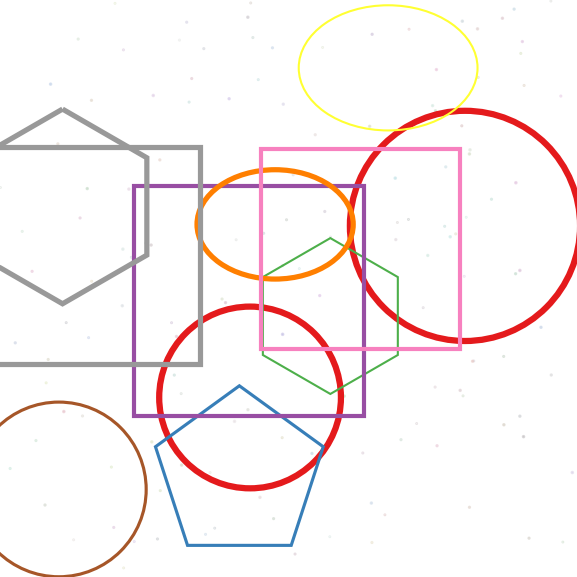[{"shape": "circle", "thickness": 3, "radius": 1.0, "center": [0.805, 0.608]}, {"shape": "circle", "thickness": 3, "radius": 0.79, "center": [0.433, 0.311]}, {"shape": "pentagon", "thickness": 1.5, "radius": 0.76, "center": [0.414, 0.178]}, {"shape": "hexagon", "thickness": 1, "radius": 0.67, "center": [0.572, 0.452]}, {"shape": "square", "thickness": 2, "radius": 0.99, "center": [0.432, 0.479]}, {"shape": "oval", "thickness": 2.5, "radius": 0.68, "center": [0.476, 0.611]}, {"shape": "oval", "thickness": 1, "radius": 0.77, "center": [0.672, 0.882]}, {"shape": "circle", "thickness": 1.5, "radius": 0.76, "center": [0.102, 0.152]}, {"shape": "square", "thickness": 2, "radius": 0.86, "center": [0.625, 0.567]}, {"shape": "hexagon", "thickness": 2.5, "radius": 0.84, "center": [0.108, 0.642]}, {"shape": "square", "thickness": 2.5, "radius": 0.94, "center": [0.159, 0.557]}]